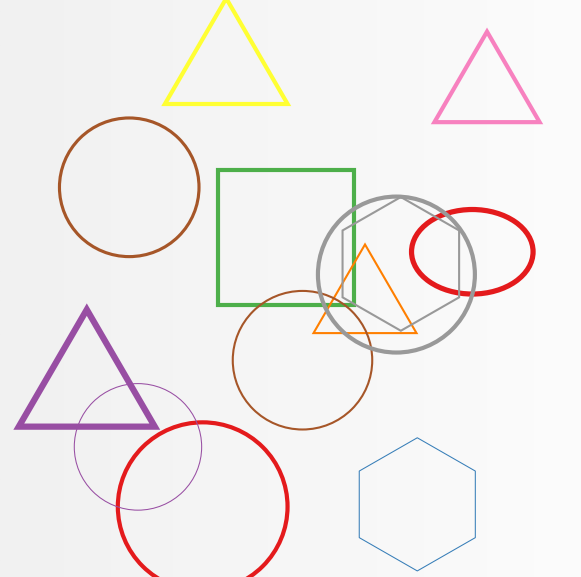[{"shape": "oval", "thickness": 2.5, "radius": 0.52, "center": [0.813, 0.563]}, {"shape": "circle", "thickness": 2, "radius": 0.73, "center": [0.349, 0.122]}, {"shape": "hexagon", "thickness": 0.5, "radius": 0.58, "center": [0.718, 0.126]}, {"shape": "square", "thickness": 2, "radius": 0.58, "center": [0.492, 0.588]}, {"shape": "triangle", "thickness": 3, "radius": 0.68, "center": [0.149, 0.328]}, {"shape": "circle", "thickness": 0.5, "radius": 0.55, "center": [0.237, 0.225]}, {"shape": "triangle", "thickness": 1, "radius": 0.51, "center": [0.628, 0.473]}, {"shape": "triangle", "thickness": 2, "radius": 0.61, "center": [0.389, 0.88]}, {"shape": "circle", "thickness": 1, "radius": 0.6, "center": [0.52, 0.375]}, {"shape": "circle", "thickness": 1.5, "radius": 0.6, "center": [0.222, 0.675]}, {"shape": "triangle", "thickness": 2, "radius": 0.52, "center": [0.838, 0.84]}, {"shape": "circle", "thickness": 2, "radius": 0.68, "center": [0.682, 0.524]}, {"shape": "hexagon", "thickness": 1, "radius": 0.58, "center": [0.69, 0.542]}]